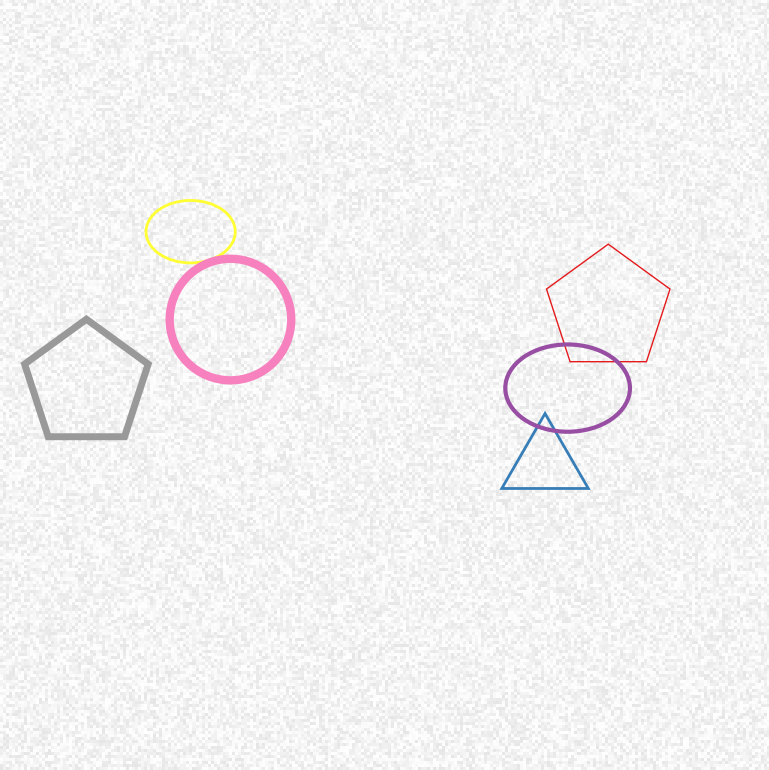[{"shape": "pentagon", "thickness": 0.5, "radius": 0.42, "center": [0.79, 0.599]}, {"shape": "triangle", "thickness": 1, "radius": 0.32, "center": [0.708, 0.398]}, {"shape": "oval", "thickness": 1.5, "radius": 0.4, "center": [0.737, 0.496]}, {"shape": "oval", "thickness": 1, "radius": 0.29, "center": [0.248, 0.699]}, {"shape": "circle", "thickness": 3, "radius": 0.39, "center": [0.299, 0.585]}, {"shape": "pentagon", "thickness": 2.5, "radius": 0.42, "center": [0.112, 0.501]}]